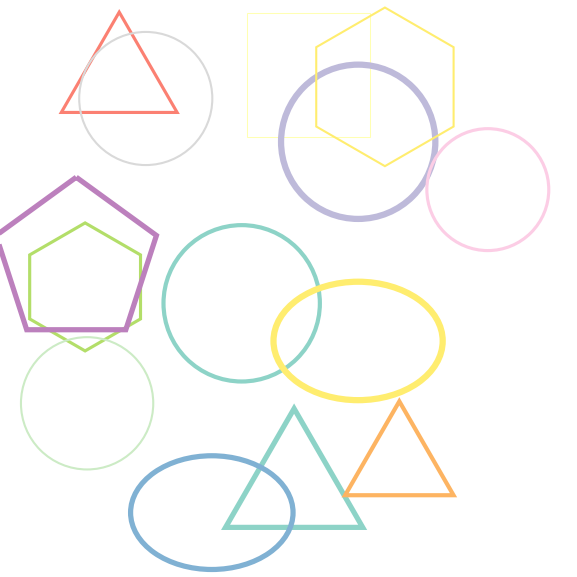[{"shape": "circle", "thickness": 2, "radius": 0.68, "center": [0.418, 0.474]}, {"shape": "triangle", "thickness": 2.5, "radius": 0.69, "center": [0.509, 0.154]}, {"shape": "square", "thickness": 0.5, "radius": 0.53, "center": [0.534, 0.869]}, {"shape": "circle", "thickness": 3, "radius": 0.67, "center": [0.62, 0.754]}, {"shape": "triangle", "thickness": 1.5, "radius": 0.58, "center": [0.206, 0.862]}, {"shape": "oval", "thickness": 2.5, "radius": 0.7, "center": [0.367, 0.111]}, {"shape": "triangle", "thickness": 2, "radius": 0.54, "center": [0.691, 0.196]}, {"shape": "hexagon", "thickness": 1.5, "radius": 0.55, "center": [0.147, 0.502]}, {"shape": "circle", "thickness": 1.5, "radius": 0.53, "center": [0.845, 0.671]}, {"shape": "circle", "thickness": 1, "radius": 0.58, "center": [0.252, 0.829]}, {"shape": "pentagon", "thickness": 2.5, "radius": 0.73, "center": [0.132, 0.546]}, {"shape": "circle", "thickness": 1, "radius": 0.57, "center": [0.151, 0.301]}, {"shape": "oval", "thickness": 3, "radius": 0.73, "center": [0.62, 0.409]}, {"shape": "hexagon", "thickness": 1, "radius": 0.69, "center": [0.667, 0.849]}]